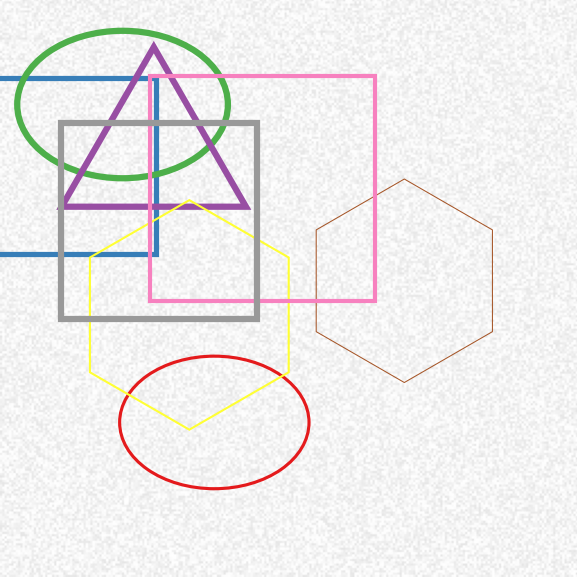[{"shape": "oval", "thickness": 1.5, "radius": 0.82, "center": [0.371, 0.268]}, {"shape": "square", "thickness": 2.5, "radius": 0.76, "center": [0.118, 0.711]}, {"shape": "oval", "thickness": 3, "radius": 0.91, "center": [0.212, 0.818]}, {"shape": "triangle", "thickness": 3, "radius": 0.92, "center": [0.266, 0.733]}, {"shape": "hexagon", "thickness": 1, "radius": 0.99, "center": [0.328, 0.454]}, {"shape": "hexagon", "thickness": 0.5, "radius": 0.88, "center": [0.7, 0.513]}, {"shape": "square", "thickness": 2, "radius": 0.97, "center": [0.454, 0.672]}, {"shape": "square", "thickness": 3, "radius": 0.85, "center": [0.276, 0.616]}]